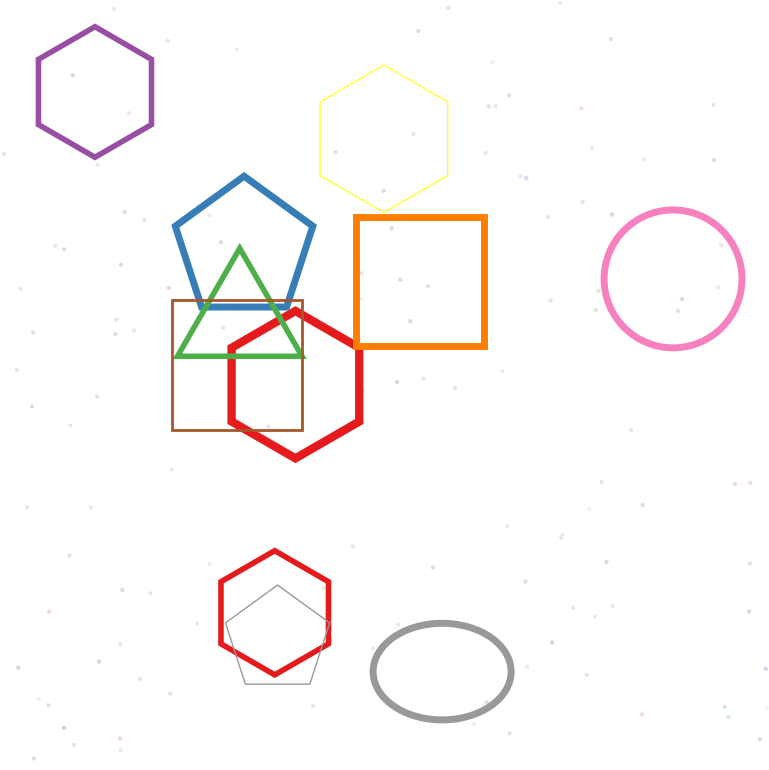[{"shape": "hexagon", "thickness": 3, "radius": 0.48, "center": [0.384, 0.5]}, {"shape": "hexagon", "thickness": 2, "radius": 0.4, "center": [0.357, 0.204]}, {"shape": "pentagon", "thickness": 2.5, "radius": 0.47, "center": [0.317, 0.677]}, {"shape": "triangle", "thickness": 2, "radius": 0.47, "center": [0.311, 0.584]}, {"shape": "hexagon", "thickness": 2, "radius": 0.42, "center": [0.123, 0.881]}, {"shape": "square", "thickness": 2.5, "radius": 0.42, "center": [0.545, 0.634]}, {"shape": "hexagon", "thickness": 0.5, "radius": 0.48, "center": [0.499, 0.82]}, {"shape": "square", "thickness": 1, "radius": 0.42, "center": [0.308, 0.526]}, {"shape": "circle", "thickness": 2.5, "radius": 0.45, "center": [0.874, 0.638]}, {"shape": "oval", "thickness": 2.5, "radius": 0.45, "center": [0.574, 0.128]}, {"shape": "pentagon", "thickness": 0.5, "radius": 0.36, "center": [0.361, 0.169]}]